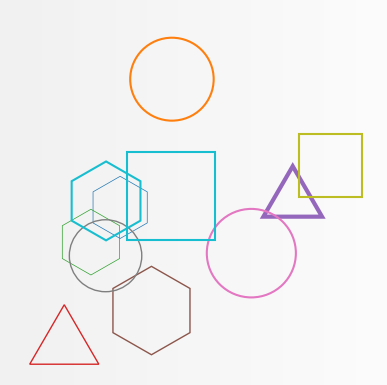[{"shape": "hexagon", "thickness": 0.5, "radius": 0.4, "center": [0.31, 0.461]}, {"shape": "circle", "thickness": 1.5, "radius": 0.54, "center": [0.444, 0.794]}, {"shape": "hexagon", "thickness": 0.5, "radius": 0.43, "center": [0.235, 0.371]}, {"shape": "triangle", "thickness": 1, "radius": 0.51, "center": [0.166, 0.105]}, {"shape": "triangle", "thickness": 3, "radius": 0.44, "center": [0.755, 0.481]}, {"shape": "hexagon", "thickness": 1, "radius": 0.57, "center": [0.391, 0.193]}, {"shape": "circle", "thickness": 1.5, "radius": 0.57, "center": [0.649, 0.342]}, {"shape": "circle", "thickness": 1, "radius": 0.47, "center": [0.272, 0.336]}, {"shape": "square", "thickness": 1.5, "radius": 0.41, "center": [0.852, 0.571]}, {"shape": "hexagon", "thickness": 1.5, "radius": 0.51, "center": [0.274, 0.478]}, {"shape": "square", "thickness": 1.5, "radius": 0.57, "center": [0.44, 0.491]}]